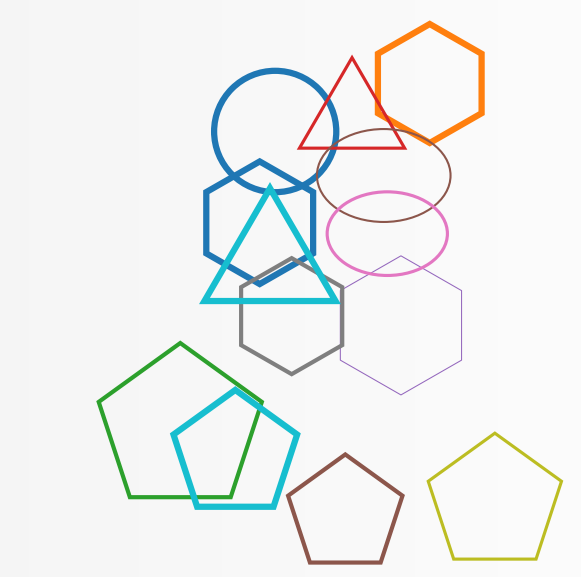[{"shape": "circle", "thickness": 3, "radius": 0.53, "center": [0.473, 0.771]}, {"shape": "hexagon", "thickness": 3, "radius": 0.53, "center": [0.447, 0.613]}, {"shape": "hexagon", "thickness": 3, "radius": 0.51, "center": [0.739, 0.855]}, {"shape": "pentagon", "thickness": 2, "radius": 0.74, "center": [0.31, 0.258]}, {"shape": "triangle", "thickness": 1.5, "radius": 0.52, "center": [0.606, 0.795]}, {"shape": "hexagon", "thickness": 0.5, "radius": 0.6, "center": [0.69, 0.436]}, {"shape": "oval", "thickness": 1, "radius": 0.57, "center": [0.66, 0.695]}, {"shape": "pentagon", "thickness": 2, "radius": 0.52, "center": [0.594, 0.109]}, {"shape": "oval", "thickness": 1.5, "radius": 0.52, "center": [0.666, 0.595]}, {"shape": "hexagon", "thickness": 2, "radius": 0.5, "center": [0.502, 0.452]}, {"shape": "pentagon", "thickness": 1.5, "radius": 0.6, "center": [0.851, 0.128]}, {"shape": "pentagon", "thickness": 3, "radius": 0.56, "center": [0.405, 0.212]}, {"shape": "triangle", "thickness": 3, "radius": 0.65, "center": [0.465, 0.543]}]